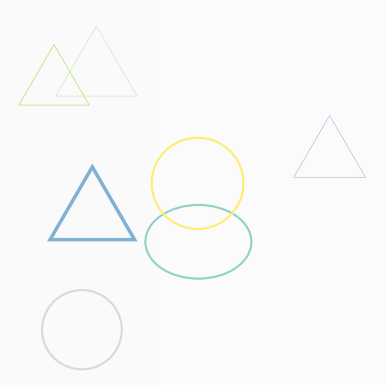[{"shape": "oval", "thickness": 1.5, "radius": 0.68, "center": [0.512, 0.372]}, {"shape": "triangle", "thickness": 0.5, "radius": 0.54, "center": [0.851, 0.593]}, {"shape": "triangle", "thickness": 2.5, "radius": 0.63, "center": [0.238, 0.44]}, {"shape": "triangle", "thickness": 0.5, "radius": 0.52, "center": [0.14, 0.779]}, {"shape": "circle", "thickness": 1.5, "radius": 0.51, "center": [0.211, 0.144]}, {"shape": "triangle", "thickness": 0.5, "radius": 0.61, "center": [0.249, 0.811]}, {"shape": "circle", "thickness": 1.5, "radius": 0.59, "center": [0.51, 0.524]}]